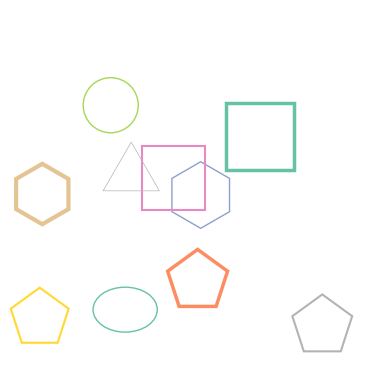[{"shape": "square", "thickness": 2.5, "radius": 0.44, "center": [0.675, 0.646]}, {"shape": "oval", "thickness": 1, "radius": 0.42, "center": [0.325, 0.196]}, {"shape": "pentagon", "thickness": 2.5, "radius": 0.41, "center": [0.513, 0.27]}, {"shape": "hexagon", "thickness": 1, "radius": 0.43, "center": [0.521, 0.493]}, {"shape": "square", "thickness": 1.5, "radius": 0.41, "center": [0.451, 0.538]}, {"shape": "circle", "thickness": 1, "radius": 0.36, "center": [0.288, 0.727]}, {"shape": "pentagon", "thickness": 1.5, "radius": 0.4, "center": [0.103, 0.174]}, {"shape": "hexagon", "thickness": 3, "radius": 0.39, "center": [0.11, 0.496]}, {"shape": "pentagon", "thickness": 1.5, "radius": 0.41, "center": [0.837, 0.154]}, {"shape": "triangle", "thickness": 0.5, "radius": 0.42, "center": [0.341, 0.547]}]